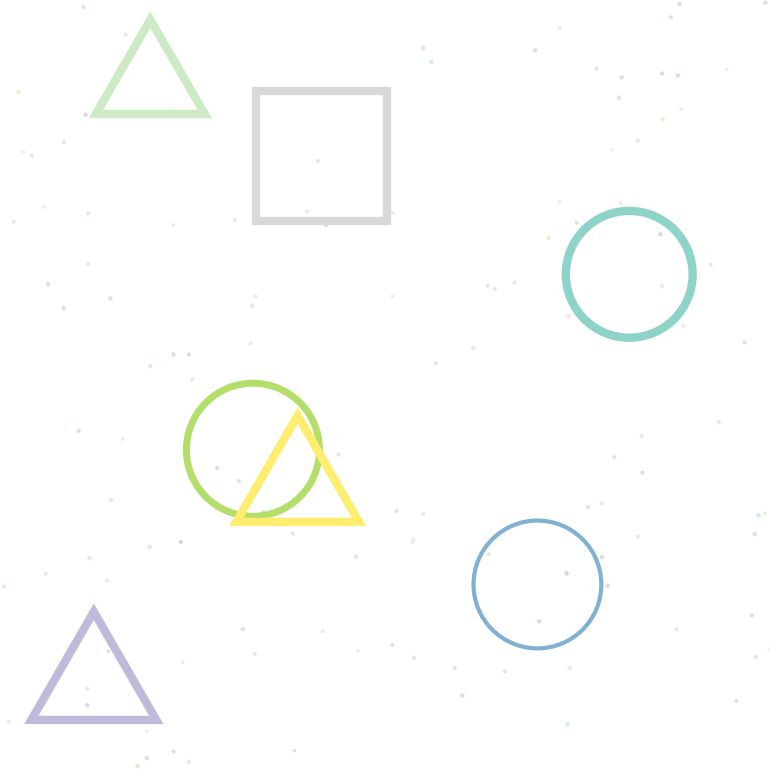[{"shape": "circle", "thickness": 3, "radius": 0.41, "center": [0.817, 0.644]}, {"shape": "triangle", "thickness": 3, "radius": 0.47, "center": [0.122, 0.112]}, {"shape": "circle", "thickness": 1.5, "radius": 0.41, "center": [0.698, 0.241]}, {"shape": "circle", "thickness": 2.5, "radius": 0.43, "center": [0.328, 0.416]}, {"shape": "square", "thickness": 3, "radius": 0.42, "center": [0.418, 0.797]}, {"shape": "triangle", "thickness": 3, "radius": 0.41, "center": [0.195, 0.893]}, {"shape": "triangle", "thickness": 3, "radius": 0.46, "center": [0.386, 0.368]}]